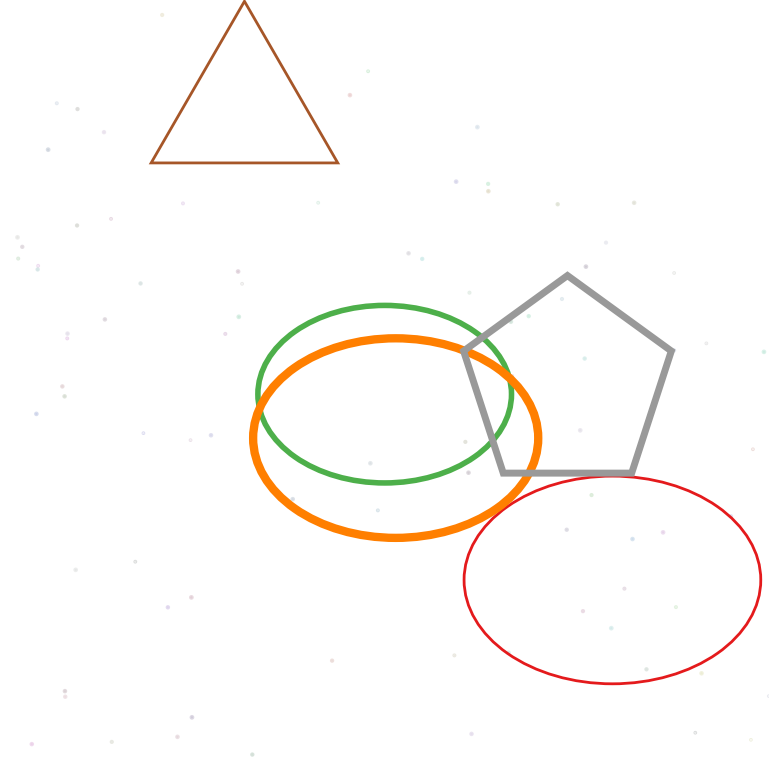[{"shape": "oval", "thickness": 1, "radius": 0.96, "center": [0.795, 0.247]}, {"shape": "oval", "thickness": 2, "radius": 0.82, "center": [0.5, 0.488]}, {"shape": "oval", "thickness": 3, "radius": 0.93, "center": [0.514, 0.431]}, {"shape": "triangle", "thickness": 1, "radius": 0.7, "center": [0.317, 0.858]}, {"shape": "pentagon", "thickness": 2.5, "radius": 0.71, "center": [0.737, 0.5]}]